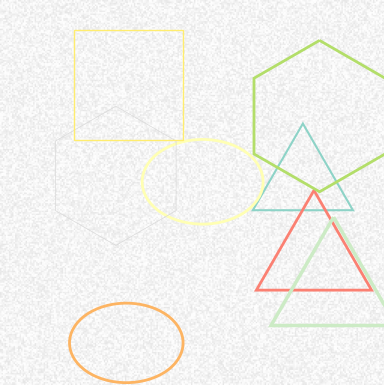[{"shape": "triangle", "thickness": 1.5, "radius": 0.75, "center": [0.787, 0.529]}, {"shape": "oval", "thickness": 2, "radius": 0.79, "center": [0.526, 0.528]}, {"shape": "triangle", "thickness": 2, "radius": 0.86, "center": [0.815, 0.333]}, {"shape": "oval", "thickness": 2, "radius": 0.74, "center": [0.328, 0.109]}, {"shape": "hexagon", "thickness": 2, "radius": 0.98, "center": [0.83, 0.698]}, {"shape": "hexagon", "thickness": 0.5, "radius": 0.9, "center": [0.301, 0.543]}, {"shape": "triangle", "thickness": 2.5, "radius": 0.94, "center": [0.866, 0.248]}, {"shape": "square", "thickness": 1, "radius": 0.71, "center": [0.335, 0.779]}]